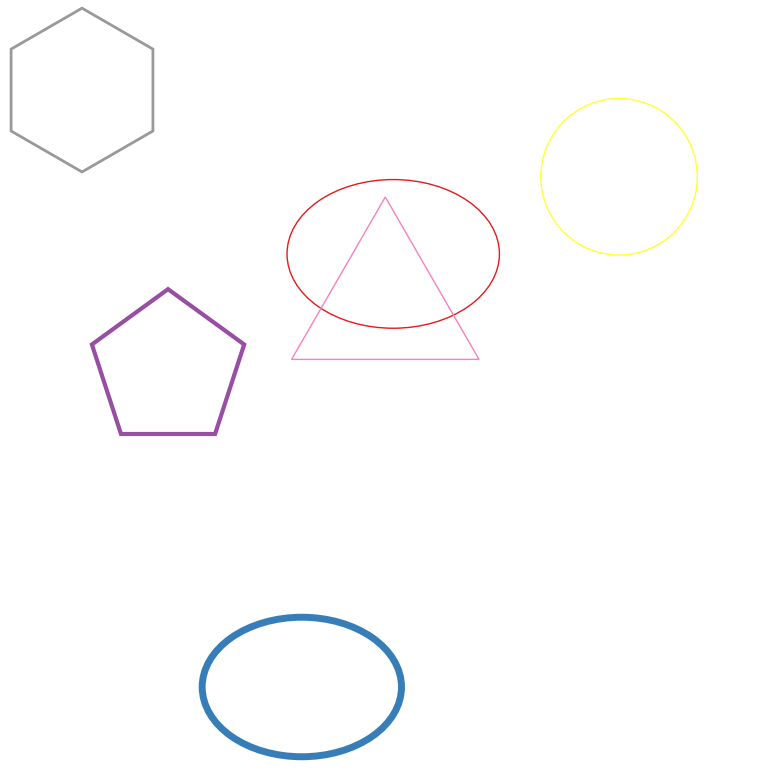[{"shape": "oval", "thickness": 0.5, "radius": 0.69, "center": [0.511, 0.67]}, {"shape": "oval", "thickness": 2.5, "radius": 0.65, "center": [0.392, 0.108]}, {"shape": "pentagon", "thickness": 1.5, "radius": 0.52, "center": [0.218, 0.52]}, {"shape": "circle", "thickness": 0.5, "radius": 0.51, "center": [0.804, 0.77]}, {"shape": "triangle", "thickness": 0.5, "radius": 0.7, "center": [0.5, 0.604]}, {"shape": "hexagon", "thickness": 1, "radius": 0.53, "center": [0.107, 0.883]}]